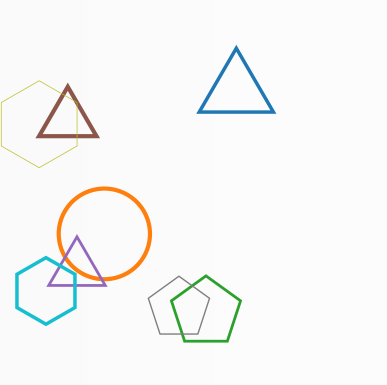[{"shape": "triangle", "thickness": 2.5, "radius": 0.55, "center": [0.61, 0.764]}, {"shape": "circle", "thickness": 3, "radius": 0.59, "center": [0.269, 0.392]}, {"shape": "pentagon", "thickness": 2, "radius": 0.47, "center": [0.532, 0.19]}, {"shape": "triangle", "thickness": 2, "radius": 0.42, "center": [0.199, 0.301]}, {"shape": "triangle", "thickness": 3, "radius": 0.43, "center": [0.175, 0.689]}, {"shape": "pentagon", "thickness": 1, "radius": 0.42, "center": [0.462, 0.2]}, {"shape": "hexagon", "thickness": 0.5, "radius": 0.56, "center": [0.101, 0.677]}, {"shape": "hexagon", "thickness": 2.5, "radius": 0.43, "center": [0.119, 0.244]}]